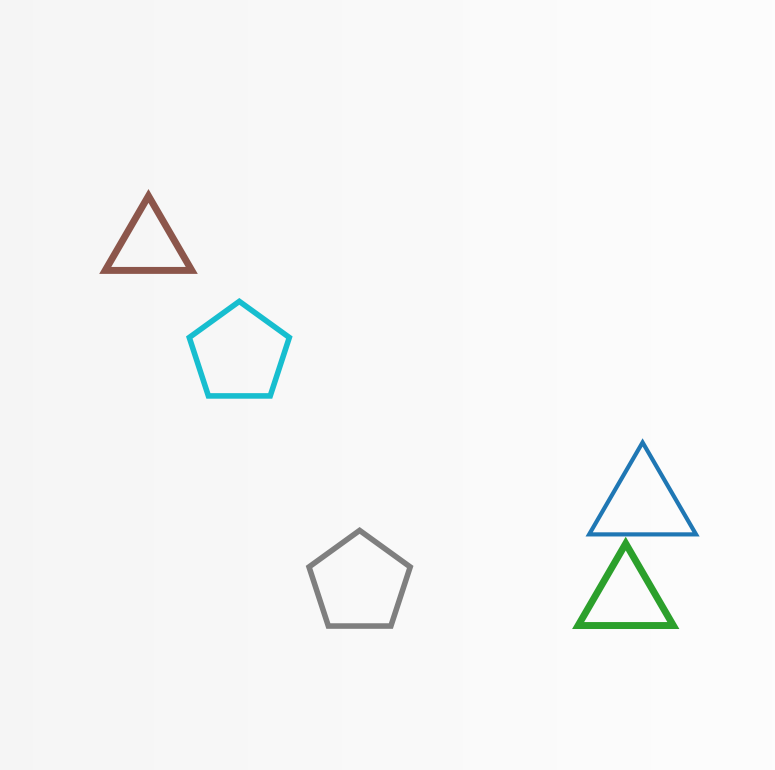[{"shape": "triangle", "thickness": 1.5, "radius": 0.4, "center": [0.829, 0.346]}, {"shape": "triangle", "thickness": 2.5, "radius": 0.35, "center": [0.807, 0.223]}, {"shape": "triangle", "thickness": 2.5, "radius": 0.32, "center": [0.192, 0.681]}, {"shape": "pentagon", "thickness": 2, "radius": 0.34, "center": [0.464, 0.242]}, {"shape": "pentagon", "thickness": 2, "radius": 0.34, "center": [0.309, 0.541]}]